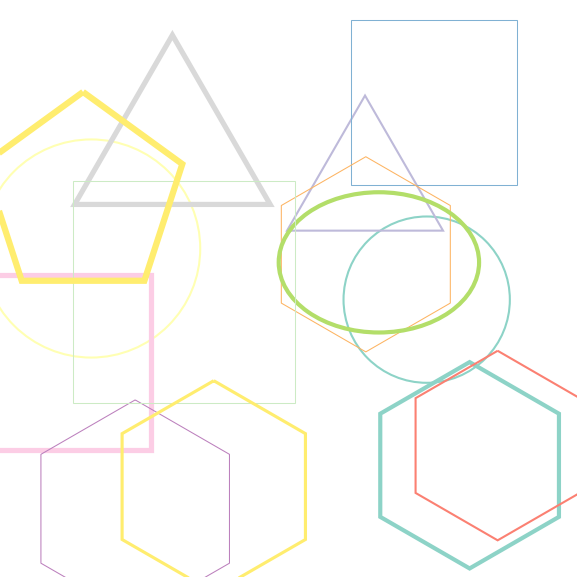[{"shape": "circle", "thickness": 1, "radius": 0.72, "center": [0.739, 0.48]}, {"shape": "hexagon", "thickness": 2, "radius": 0.89, "center": [0.813, 0.193]}, {"shape": "circle", "thickness": 1, "radius": 0.94, "center": [0.158, 0.569]}, {"shape": "triangle", "thickness": 1, "radius": 0.78, "center": [0.632, 0.678]}, {"shape": "hexagon", "thickness": 1, "radius": 0.82, "center": [0.862, 0.228]}, {"shape": "square", "thickness": 0.5, "radius": 0.72, "center": [0.751, 0.822]}, {"shape": "hexagon", "thickness": 0.5, "radius": 0.84, "center": [0.633, 0.559]}, {"shape": "oval", "thickness": 2, "radius": 0.87, "center": [0.656, 0.545]}, {"shape": "square", "thickness": 2.5, "radius": 0.75, "center": [0.111, 0.371]}, {"shape": "triangle", "thickness": 2.5, "radius": 0.98, "center": [0.299, 0.743]}, {"shape": "hexagon", "thickness": 0.5, "radius": 0.94, "center": [0.234, 0.118]}, {"shape": "square", "thickness": 0.5, "radius": 0.96, "center": [0.319, 0.493]}, {"shape": "pentagon", "thickness": 3, "radius": 0.9, "center": [0.144, 0.659]}, {"shape": "hexagon", "thickness": 1.5, "radius": 0.92, "center": [0.37, 0.157]}]